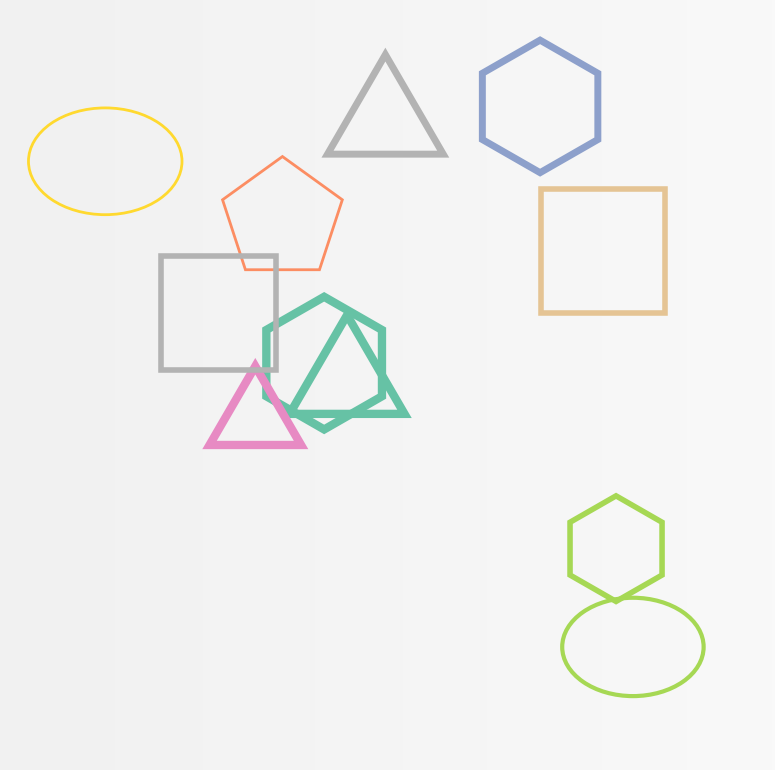[{"shape": "triangle", "thickness": 3, "radius": 0.43, "center": [0.448, 0.505]}, {"shape": "hexagon", "thickness": 3, "radius": 0.43, "center": [0.418, 0.528]}, {"shape": "pentagon", "thickness": 1, "radius": 0.41, "center": [0.364, 0.715]}, {"shape": "hexagon", "thickness": 2.5, "radius": 0.43, "center": [0.697, 0.862]}, {"shape": "triangle", "thickness": 3, "radius": 0.34, "center": [0.329, 0.456]}, {"shape": "hexagon", "thickness": 2, "radius": 0.34, "center": [0.795, 0.287]}, {"shape": "oval", "thickness": 1.5, "radius": 0.46, "center": [0.817, 0.16]}, {"shape": "oval", "thickness": 1, "radius": 0.5, "center": [0.136, 0.791]}, {"shape": "square", "thickness": 2, "radius": 0.4, "center": [0.778, 0.674]}, {"shape": "triangle", "thickness": 2.5, "radius": 0.43, "center": [0.497, 0.843]}, {"shape": "square", "thickness": 2, "radius": 0.37, "center": [0.282, 0.593]}]